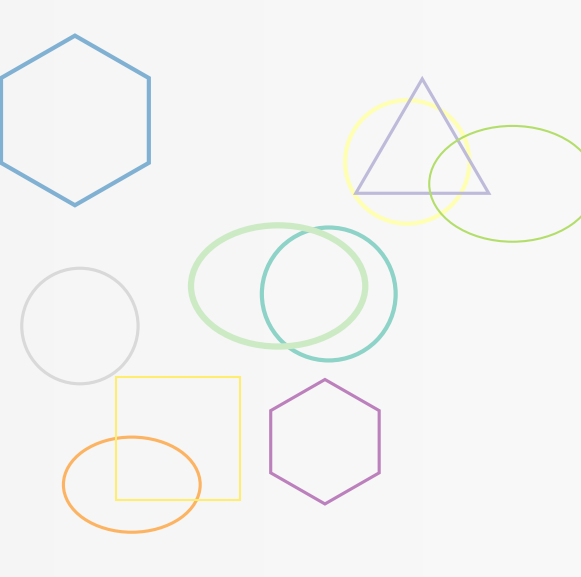[{"shape": "circle", "thickness": 2, "radius": 0.58, "center": [0.566, 0.49]}, {"shape": "circle", "thickness": 2, "radius": 0.53, "center": [0.701, 0.719]}, {"shape": "triangle", "thickness": 1.5, "radius": 0.66, "center": [0.726, 0.73]}, {"shape": "hexagon", "thickness": 2, "radius": 0.73, "center": [0.129, 0.791]}, {"shape": "oval", "thickness": 1.5, "radius": 0.59, "center": [0.227, 0.16]}, {"shape": "oval", "thickness": 1, "radius": 0.72, "center": [0.882, 0.681]}, {"shape": "circle", "thickness": 1.5, "radius": 0.5, "center": [0.137, 0.435]}, {"shape": "hexagon", "thickness": 1.5, "radius": 0.54, "center": [0.559, 0.234]}, {"shape": "oval", "thickness": 3, "radius": 0.75, "center": [0.479, 0.504]}, {"shape": "square", "thickness": 1, "radius": 0.53, "center": [0.307, 0.24]}]